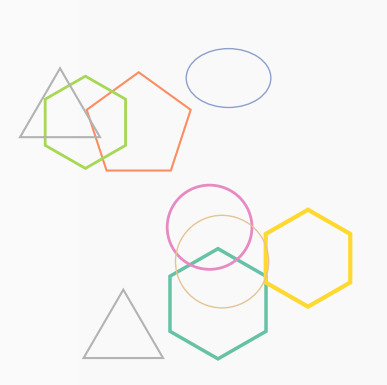[{"shape": "hexagon", "thickness": 2.5, "radius": 0.72, "center": [0.563, 0.211]}, {"shape": "pentagon", "thickness": 1.5, "radius": 0.71, "center": [0.358, 0.671]}, {"shape": "oval", "thickness": 1, "radius": 0.55, "center": [0.59, 0.797]}, {"shape": "circle", "thickness": 2, "radius": 0.55, "center": [0.541, 0.41]}, {"shape": "hexagon", "thickness": 2, "radius": 0.6, "center": [0.22, 0.682]}, {"shape": "hexagon", "thickness": 3, "radius": 0.63, "center": [0.795, 0.329]}, {"shape": "circle", "thickness": 1, "radius": 0.6, "center": [0.573, 0.321]}, {"shape": "triangle", "thickness": 1.5, "radius": 0.59, "center": [0.318, 0.129]}, {"shape": "triangle", "thickness": 1.5, "radius": 0.6, "center": [0.155, 0.703]}]